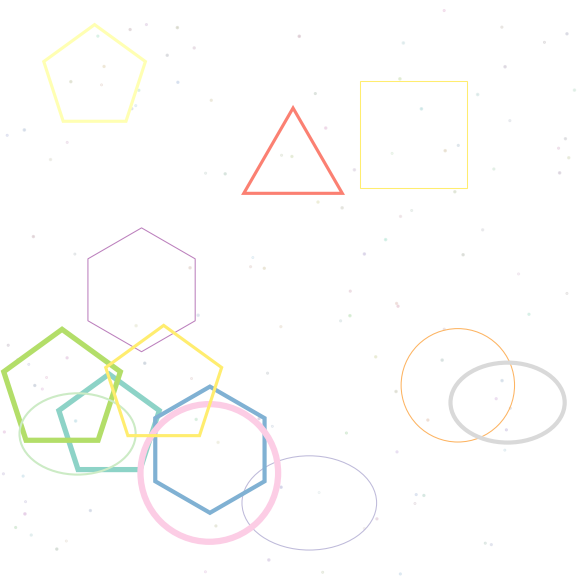[{"shape": "pentagon", "thickness": 2.5, "radius": 0.46, "center": [0.189, 0.26]}, {"shape": "pentagon", "thickness": 1.5, "radius": 0.46, "center": [0.164, 0.864]}, {"shape": "oval", "thickness": 0.5, "radius": 0.58, "center": [0.536, 0.128]}, {"shape": "triangle", "thickness": 1.5, "radius": 0.49, "center": [0.507, 0.714]}, {"shape": "hexagon", "thickness": 2, "radius": 0.55, "center": [0.363, 0.22]}, {"shape": "circle", "thickness": 0.5, "radius": 0.49, "center": [0.793, 0.332]}, {"shape": "pentagon", "thickness": 2.5, "radius": 0.53, "center": [0.107, 0.323]}, {"shape": "circle", "thickness": 3, "radius": 0.6, "center": [0.362, 0.18]}, {"shape": "oval", "thickness": 2, "radius": 0.49, "center": [0.879, 0.302]}, {"shape": "hexagon", "thickness": 0.5, "radius": 0.54, "center": [0.245, 0.497]}, {"shape": "oval", "thickness": 1, "radius": 0.5, "center": [0.134, 0.248]}, {"shape": "pentagon", "thickness": 1.5, "radius": 0.53, "center": [0.283, 0.33]}, {"shape": "square", "thickness": 0.5, "radius": 0.46, "center": [0.716, 0.766]}]